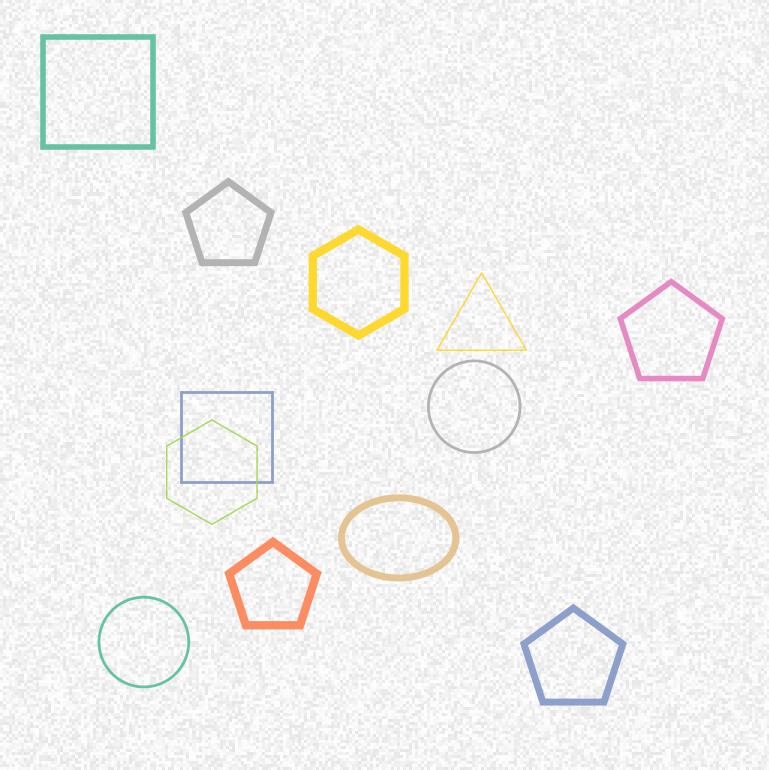[{"shape": "square", "thickness": 2, "radius": 0.36, "center": [0.128, 0.881]}, {"shape": "circle", "thickness": 1, "radius": 0.29, "center": [0.187, 0.166]}, {"shape": "pentagon", "thickness": 3, "radius": 0.3, "center": [0.354, 0.236]}, {"shape": "square", "thickness": 1, "radius": 0.29, "center": [0.294, 0.433]}, {"shape": "pentagon", "thickness": 2.5, "radius": 0.34, "center": [0.745, 0.143]}, {"shape": "pentagon", "thickness": 2, "radius": 0.35, "center": [0.872, 0.565]}, {"shape": "hexagon", "thickness": 0.5, "radius": 0.34, "center": [0.275, 0.387]}, {"shape": "triangle", "thickness": 0.5, "radius": 0.34, "center": [0.626, 0.579]}, {"shape": "hexagon", "thickness": 3, "radius": 0.34, "center": [0.466, 0.633]}, {"shape": "oval", "thickness": 2.5, "radius": 0.37, "center": [0.518, 0.301]}, {"shape": "circle", "thickness": 1, "radius": 0.3, "center": [0.616, 0.472]}, {"shape": "pentagon", "thickness": 2.5, "radius": 0.29, "center": [0.297, 0.706]}]